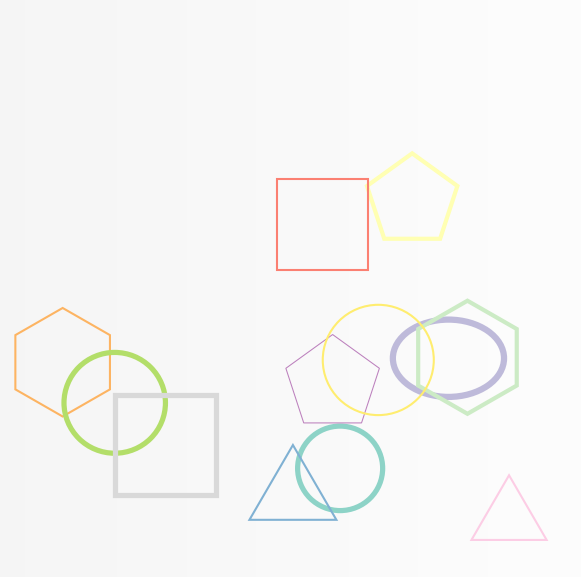[{"shape": "circle", "thickness": 2.5, "radius": 0.37, "center": [0.585, 0.188]}, {"shape": "pentagon", "thickness": 2, "radius": 0.41, "center": [0.709, 0.652]}, {"shape": "oval", "thickness": 3, "radius": 0.48, "center": [0.772, 0.379]}, {"shape": "square", "thickness": 1, "radius": 0.39, "center": [0.555, 0.61]}, {"shape": "triangle", "thickness": 1, "radius": 0.43, "center": [0.504, 0.142]}, {"shape": "hexagon", "thickness": 1, "radius": 0.47, "center": [0.108, 0.372]}, {"shape": "circle", "thickness": 2.5, "radius": 0.44, "center": [0.197, 0.302]}, {"shape": "triangle", "thickness": 1, "radius": 0.37, "center": [0.876, 0.102]}, {"shape": "square", "thickness": 2.5, "radius": 0.43, "center": [0.285, 0.229]}, {"shape": "pentagon", "thickness": 0.5, "radius": 0.42, "center": [0.572, 0.335]}, {"shape": "hexagon", "thickness": 2, "radius": 0.49, "center": [0.804, 0.38]}, {"shape": "circle", "thickness": 1, "radius": 0.48, "center": [0.651, 0.376]}]